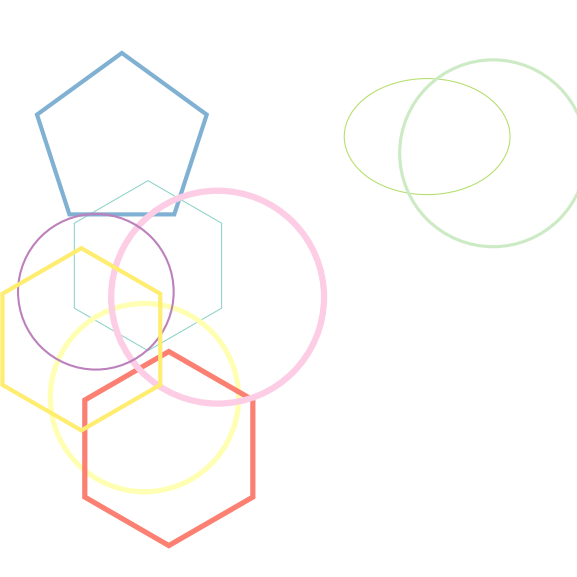[{"shape": "hexagon", "thickness": 0.5, "radius": 0.74, "center": [0.256, 0.539]}, {"shape": "circle", "thickness": 2.5, "radius": 0.82, "center": [0.25, 0.311]}, {"shape": "hexagon", "thickness": 2.5, "radius": 0.84, "center": [0.292, 0.222]}, {"shape": "pentagon", "thickness": 2, "radius": 0.77, "center": [0.211, 0.753]}, {"shape": "oval", "thickness": 0.5, "radius": 0.72, "center": [0.74, 0.763]}, {"shape": "circle", "thickness": 3, "radius": 0.92, "center": [0.377, 0.485]}, {"shape": "circle", "thickness": 1, "radius": 0.67, "center": [0.166, 0.494]}, {"shape": "circle", "thickness": 1.5, "radius": 0.81, "center": [0.854, 0.734]}, {"shape": "hexagon", "thickness": 2, "radius": 0.79, "center": [0.141, 0.412]}]